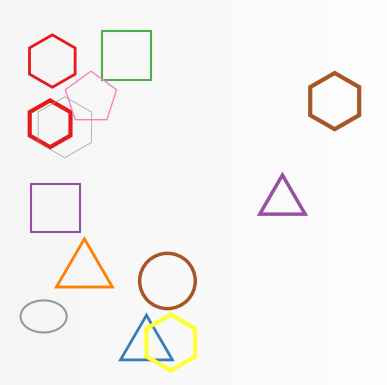[{"shape": "hexagon", "thickness": 3, "radius": 0.3, "center": [0.129, 0.678]}, {"shape": "hexagon", "thickness": 2, "radius": 0.34, "center": [0.135, 0.841]}, {"shape": "triangle", "thickness": 2, "radius": 0.39, "center": [0.378, 0.104]}, {"shape": "square", "thickness": 1.5, "radius": 0.32, "center": [0.327, 0.855]}, {"shape": "triangle", "thickness": 2.5, "radius": 0.34, "center": [0.729, 0.478]}, {"shape": "square", "thickness": 1.5, "radius": 0.31, "center": [0.143, 0.461]}, {"shape": "triangle", "thickness": 2, "radius": 0.42, "center": [0.218, 0.296]}, {"shape": "hexagon", "thickness": 3, "radius": 0.36, "center": [0.441, 0.11]}, {"shape": "circle", "thickness": 2.5, "radius": 0.36, "center": [0.432, 0.27]}, {"shape": "hexagon", "thickness": 3, "radius": 0.36, "center": [0.864, 0.737]}, {"shape": "pentagon", "thickness": 1, "radius": 0.35, "center": [0.235, 0.745]}, {"shape": "hexagon", "thickness": 0.5, "radius": 0.4, "center": [0.167, 0.67]}, {"shape": "oval", "thickness": 1.5, "radius": 0.3, "center": [0.113, 0.178]}]